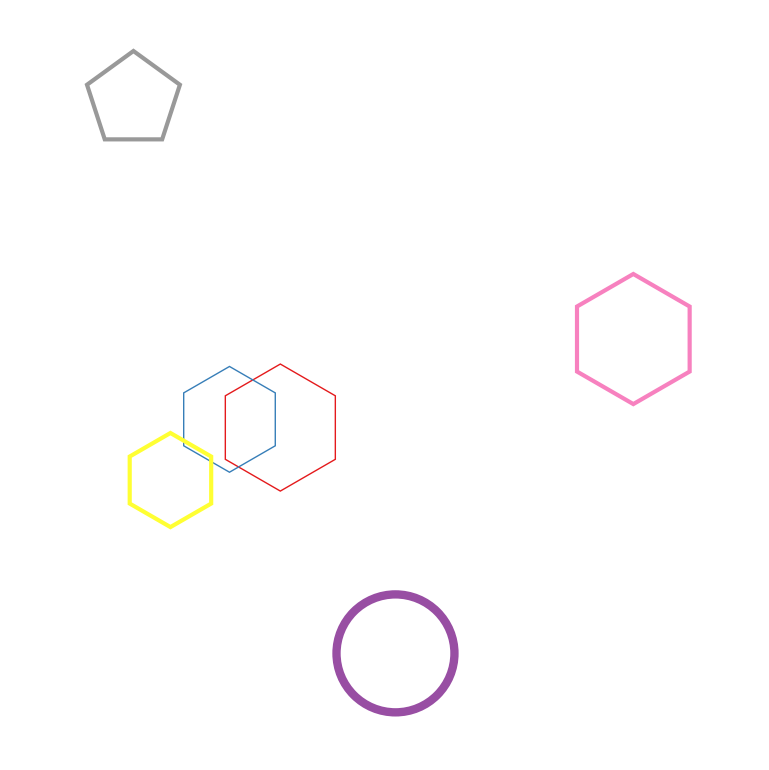[{"shape": "hexagon", "thickness": 0.5, "radius": 0.41, "center": [0.364, 0.445]}, {"shape": "hexagon", "thickness": 0.5, "radius": 0.34, "center": [0.298, 0.455]}, {"shape": "circle", "thickness": 3, "radius": 0.38, "center": [0.514, 0.151]}, {"shape": "hexagon", "thickness": 1.5, "radius": 0.31, "center": [0.221, 0.377]}, {"shape": "hexagon", "thickness": 1.5, "radius": 0.42, "center": [0.823, 0.56]}, {"shape": "pentagon", "thickness": 1.5, "radius": 0.32, "center": [0.173, 0.87]}]